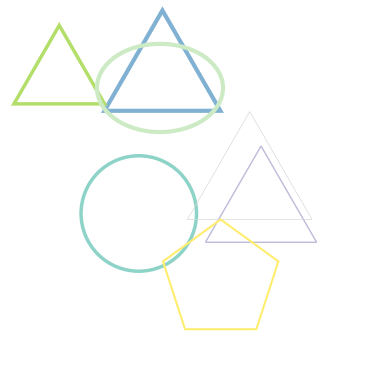[{"shape": "circle", "thickness": 2.5, "radius": 0.75, "center": [0.36, 0.445]}, {"shape": "triangle", "thickness": 1, "radius": 0.83, "center": [0.678, 0.454]}, {"shape": "triangle", "thickness": 3, "radius": 0.87, "center": [0.422, 0.799]}, {"shape": "triangle", "thickness": 2.5, "radius": 0.68, "center": [0.154, 0.798]}, {"shape": "triangle", "thickness": 0.5, "radius": 0.94, "center": [0.649, 0.523]}, {"shape": "oval", "thickness": 3, "radius": 0.82, "center": [0.416, 0.772]}, {"shape": "pentagon", "thickness": 1.5, "radius": 0.79, "center": [0.573, 0.272]}]